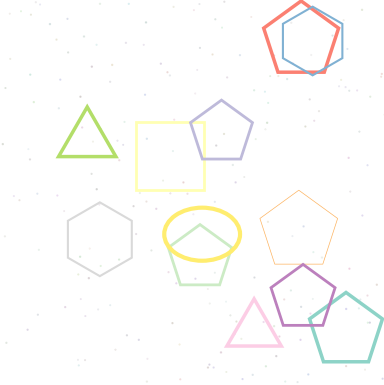[{"shape": "pentagon", "thickness": 2.5, "radius": 0.5, "center": [0.899, 0.141]}, {"shape": "square", "thickness": 2, "radius": 0.44, "center": [0.442, 0.595]}, {"shape": "pentagon", "thickness": 2, "radius": 0.42, "center": [0.575, 0.655]}, {"shape": "pentagon", "thickness": 2.5, "radius": 0.51, "center": [0.782, 0.895]}, {"shape": "hexagon", "thickness": 1.5, "radius": 0.45, "center": [0.812, 0.894]}, {"shape": "pentagon", "thickness": 0.5, "radius": 0.53, "center": [0.776, 0.4]}, {"shape": "triangle", "thickness": 2.5, "radius": 0.43, "center": [0.227, 0.636]}, {"shape": "triangle", "thickness": 2.5, "radius": 0.41, "center": [0.66, 0.142]}, {"shape": "hexagon", "thickness": 1.5, "radius": 0.48, "center": [0.259, 0.379]}, {"shape": "pentagon", "thickness": 2, "radius": 0.44, "center": [0.787, 0.226]}, {"shape": "pentagon", "thickness": 2, "radius": 0.43, "center": [0.52, 0.33]}, {"shape": "oval", "thickness": 3, "radius": 0.49, "center": [0.525, 0.392]}]